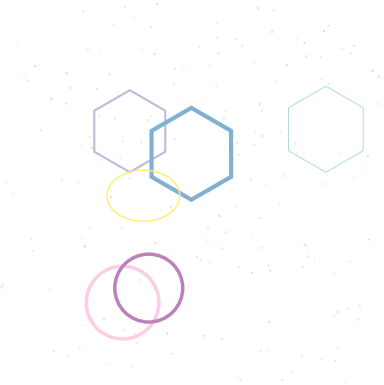[{"shape": "hexagon", "thickness": 0.5, "radius": 0.56, "center": [0.846, 0.664]}, {"shape": "hexagon", "thickness": 1.5, "radius": 0.53, "center": [0.337, 0.659]}, {"shape": "hexagon", "thickness": 3, "radius": 0.6, "center": [0.497, 0.6]}, {"shape": "circle", "thickness": 2.5, "radius": 0.47, "center": [0.318, 0.214]}, {"shape": "circle", "thickness": 2.5, "radius": 0.44, "center": [0.386, 0.252]}, {"shape": "oval", "thickness": 1, "radius": 0.47, "center": [0.372, 0.492]}]